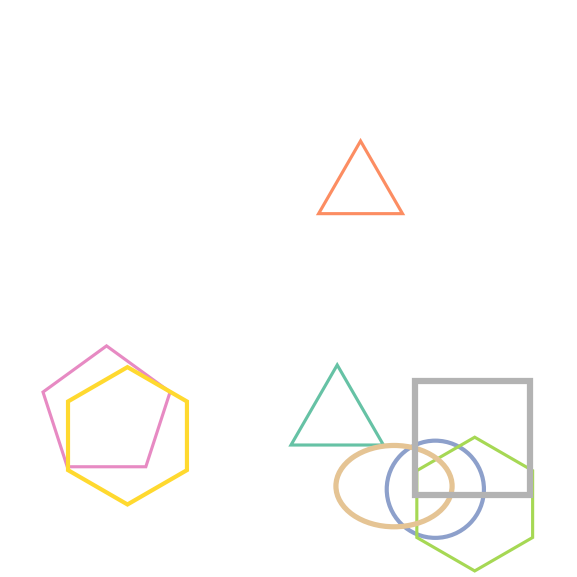[{"shape": "triangle", "thickness": 1.5, "radius": 0.46, "center": [0.584, 0.275]}, {"shape": "triangle", "thickness": 1.5, "radius": 0.42, "center": [0.624, 0.671]}, {"shape": "circle", "thickness": 2, "radius": 0.42, "center": [0.754, 0.152]}, {"shape": "pentagon", "thickness": 1.5, "radius": 0.58, "center": [0.184, 0.284]}, {"shape": "hexagon", "thickness": 1.5, "radius": 0.58, "center": [0.822, 0.126]}, {"shape": "hexagon", "thickness": 2, "radius": 0.59, "center": [0.221, 0.245]}, {"shape": "oval", "thickness": 2.5, "radius": 0.5, "center": [0.682, 0.157]}, {"shape": "square", "thickness": 3, "radius": 0.5, "center": [0.819, 0.241]}]